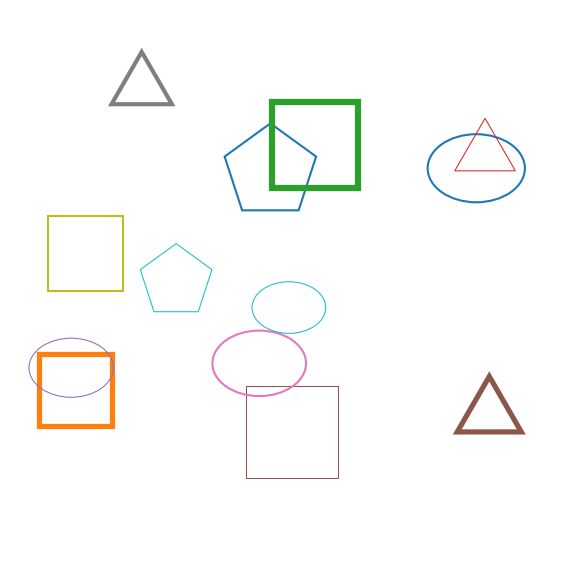[{"shape": "pentagon", "thickness": 1, "radius": 0.42, "center": [0.468, 0.702]}, {"shape": "oval", "thickness": 1, "radius": 0.42, "center": [0.825, 0.708]}, {"shape": "square", "thickness": 2.5, "radius": 0.31, "center": [0.131, 0.324]}, {"shape": "square", "thickness": 3, "radius": 0.37, "center": [0.546, 0.749]}, {"shape": "triangle", "thickness": 0.5, "radius": 0.3, "center": [0.84, 0.734]}, {"shape": "oval", "thickness": 0.5, "radius": 0.37, "center": [0.123, 0.362]}, {"shape": "triangle", "thickness": 2.5, "radius": 0.32, "center": [0.847, 0.283]}, {"shape": "square", "thickness": 0.5, "radius": 0.4, "center": [0.505, 0.252]}, {"shape": "oval", "thickness": 1, "radius": 0.41, "center": [0.449, 0.37]}, {"shape": "triangle", "thickness": 2, "radius": 0.3, "center": [0.245, 0.849]}, {"shape": "square", "thickness": 1, "radius": 0.33, "center": [0.148, 0.56]}, {"shape": "pentagon", "thickness": 0.5, "radius": 0.33, "center": [0.305, 0.512]}, {"shape": "oval", "thickness": 0.5, "radius": 0.32, "center": [0.5, 0.467]}]